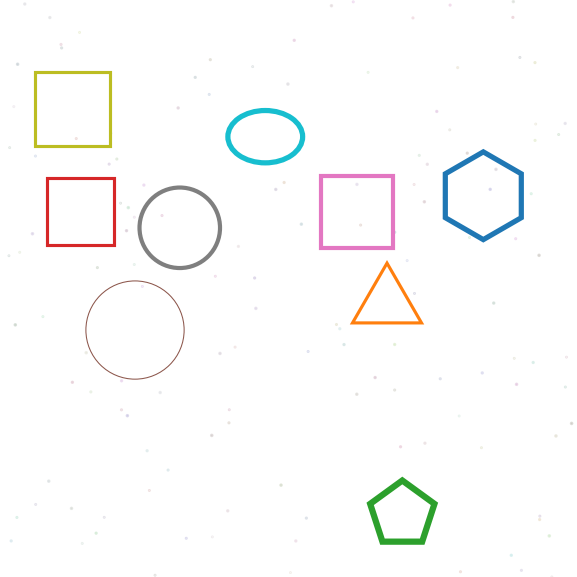[{"shape": "hexagon", "thickness": 2.5, "radius": 0.38, "center": [0.837, 0.66]}, {"shape": "triangle", "thickness": 1.5, "radius": 0.34, "center": [0.67, 0.474]}, {"shape": "pentagon", "thickness": 3, "radius": 0.29, "center": [0.697, 0.109]}, {"shape": "square", "thickness": 1.5, "radius": 0.29, "center": [0.139, 0.633]}, {"shape": "circle", "thickness": 0.5, "radius": 0.43, "center": [0.234, 0.428]}, {"shape": "square", "thickness": 2, "radius": 0.31, "center": [0.618, 0.632]}, {"shape": "circle", "thickness": 2, "radius": 0.35, "center": [0.311, 0.605]}, {"shape": "square", "thickness": 1.5, "radius": 0.32, "center": [0.125, 0.81]}, {"shape": "oval", "thickness": 2.5, "radius": 0.32, "center": [0.459, 0.762]}]